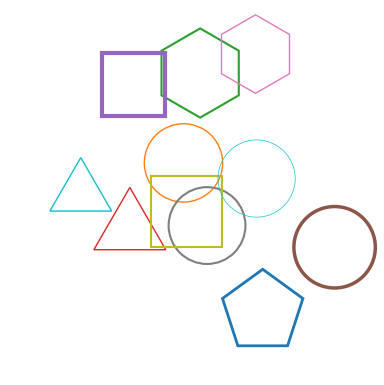[{"shape": "pentagon", "thickness": 2, "radius": 0.55, "center": [0.682, 0.191]}, {"shape": "circle", "thickness": 1, "radius": 0.51, "center": [0.477, 0.577]}, {"shape": "hexagon", "thickness": 1.5, "radius": 0.58, "center": [0.52, 0.81]}, {"shape": "triangle", "thickness": 1, "radius": 0.54, "center": [0.337, 0.405]}, {"shape": "square", "thickness": 3, "radius": 0.41, "center": [0.346, 0.78]}, {"shape": "circle", "thickness": 2.5, "radius": 0.53, "center": [0.869, 0.358]}, {"shape": "hexagon", "thickness": 1, "radius": 0.51, "center": [0.664, 0.86]}, {"shape": "circle", "thickness": 1.5, "radius": 0.5, "center": [0.538, 0.414]}, {"shape": "square", "thickness": 1.5, "radius": 0.46, "center": [0.484, 0.451]}, {"shape": "triangle", "thickness": 1, "radius": 0.46, "center": [0.21, 0.498]}, {"shape": "circle", "thickness": 0.5, "radius": 0.5, "center": [0.666, 0.536]}]